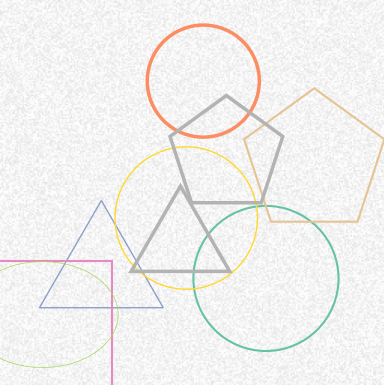[{"shape": "circle", "thickness": 1.5, "radius": 0.94, "center": [0.691, 0.277]}, {"shape": "circle", "thickness": 2.5, "radius": 0.73, "center": [0.528, 0.789]}, {"shape": "triangle", "thickness": 1, "radius": 0.93, "center": [0.263, 0.294]}, {"shape": "square", "thickness": 1.5, "radius": 0.83, "center": [0.125, 0.156]}, {"shape": "oval", "thickness": 0.5, "radius": 0.98, "center": [0.11, 0.183]}, {"shape": "circle", "thickness": 1, "radius": 0.92, "center": [0.484, 0.434]}, {"shape": "pentagon", "thickness": 1.5, "radius": 0.96, "center": [0.816, 0.579]}, {"shape": "pentagon", "thickness": 2.5, "radius": 0.77, "center": [0.588, 0.598]}, {"shape": "triangle", "thickness": 2.5, "radius": 0.74, "center": [0.469, 0.369]}]